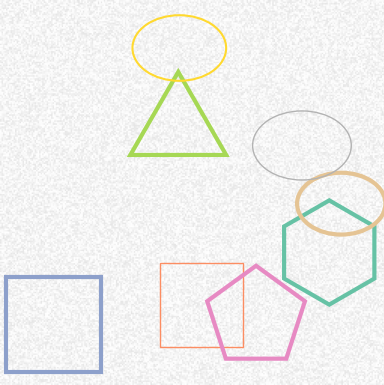[{"shape": "hexagon", "thickness": 3, "radius": 0.68, "center": [0.855, 0.344]}, {"shape": "square", "thickness": 1, "radius": 0.54, "center": [0.523, 0.208]}, {"shape": "square", "thickness": 3, "radius": 0.62, "center": [0.139, 0.157]}, {"shape": "pentagon", "thickness": 3, "radius": 0.67, "center": [0.665, 0.176]}, {"shape": "triangle", "thickness": 3, "radius": 0.72, "center": [0.463, 0.669]}, {"shape": "oval", "thickness": 1.5, "radius": 0.61, "center": [0.466, 0.875]}, {"shape": "oval", "thickness": 3, "radius": 0.57, "center": [0.886, 0.471]}, {"shape": "oval", "thickness": 1, "radius": 0.64, "center": [0.784, 0.622]}]